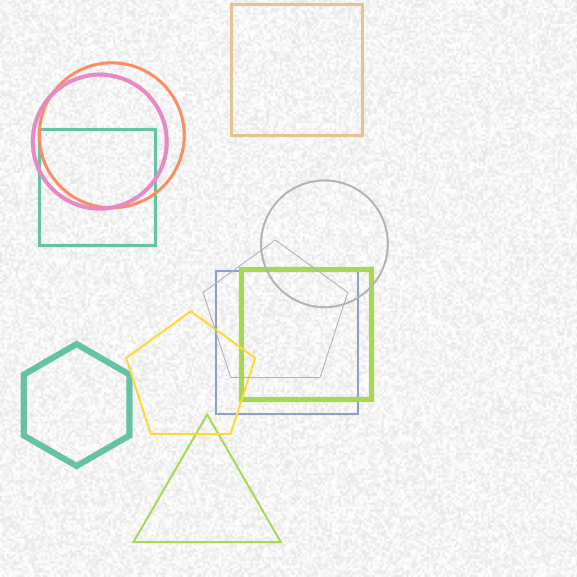[{"shape": "square", "thickness": 1.5, "radius": 0.5, "center": [0.168, 0.675]}, {"shape": "hexagon", "thickness": 3, "radius": 0.53, "center": [0.133, 0.298]}, {"shape": "circle", "thickness": 1.5, "radius": 0.63, "center": [0.194, 0.765]}, {"shape": "square", "thickness": 1, "radius": 0.62, "center": [0.497, 0.406]}, {"shape": "circle", "thickness": 2, "radius": 0.58, "center": [0.173, 0.754]}, {"shape": "triangle", "thickness": 1, "radius": 0.74, "center": [0.359, 0.134]}, {"shape": "square", "thickness": 2.5, "radius": 0.57, "center": [0.53, 0.421]}, {"shape": "pentagon", "thickness": 1, "radius": 0.59, "center": [0.33, 0.343]}, {"shape": "square", "thickness": 1.5, "radius": 0.57, "center": [0.513, 0.879]}, {"shape": "circle", "thickness": 1, "radius": 0.55, "center": [0.562, 0.577]}, {"shape": "pentagon", "thickness": 0.5, "radius": 0.66, "center": [0.477, 0.452]}]